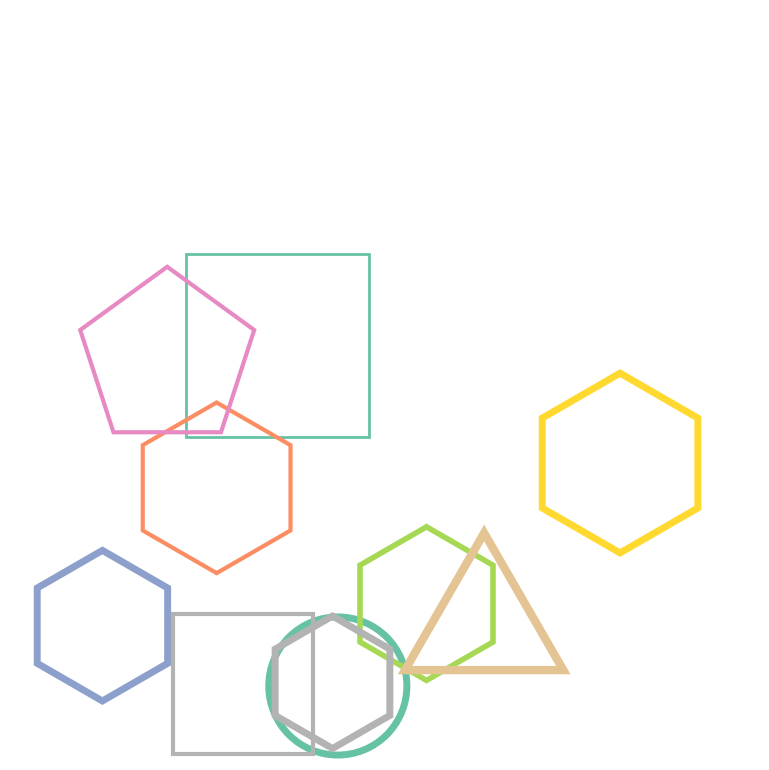[{"shape": "circle", "thickness": 2.5, "radius": 0.45, "center": [0.439, 0.109]}, {"shape": "square", "thickness": 1, "radius": 0.59, "center": [0.36, 0.551]}, {"shape": "hexagon", "thickness": 1.5, "radius": 0.55, "center": [0.281, 0.366]}, {"shape": "hexagon", "thickness": 2.5, "radius": 0.49, "center": [0.133, 0.187]}, {"shape": "pentagon", "thickness": 1.5, "radius": 0.59, "center": [0.217, 0.535]}, {"shape": "hexagon", "thickness": 2, "radius": 0.5, "center": [0.554, 0.216]}, {"shape": "hexagon", "thickness": 2.5, "radius": 0.58, "center": [0.805, 0.399]}, {"shape": "triangle", "thickness": 3, "radius": 0.59, "center": [0.629, 0.189]}, {"shape": "hexagon", "thickness": 2.5, "radius": 0.43, "center": [0.432, 0.114]}, {"shape": "square", "thickness": 1.5, "radius": 0.45, "center": [0.316, 0.112]}]